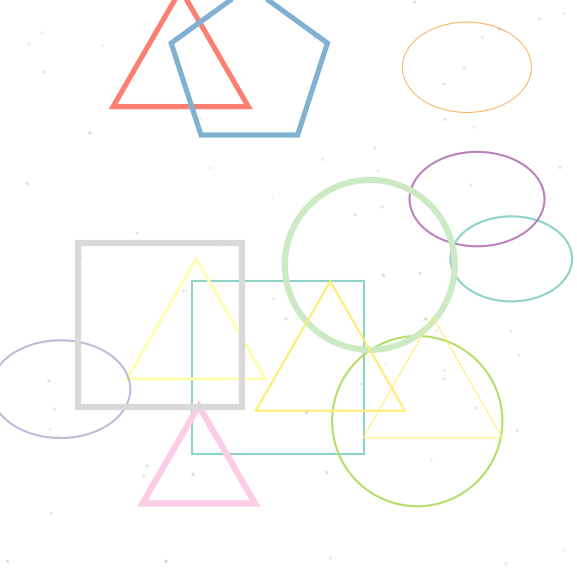[{"shape": "square", "thickness": 1, "radius": 0.74, "center": [0.481, 0.363]}, {"shape": "oval", "thickness": 1, "radius": 0.53, "center": [0.885, 0.551]}, {"shape": "triangle", "thickness": 1.5, "radius": 0.69, "center": [0.34, 0.412]}, {"shape": "oval", "thickness": 1, "radius": 0.6, "center": [0.105, 0.325]}, {"shape": "triangle", "thickness": 2.5, "radius": 0.68, "center": [0.313, 0.882]}, {"shape": "pentagon", "thickness": 2.5, "radius": 0.71, "center": [0.432, 0.88]}, {"shape": "oval", "thickness": 0.5, "radius": 0.56, "center": [0.808, 0.883]}, {"shape": "circle", "thickness": 1, "radius": 0.74, "center": [0.722, 0.27]}, {"shape": "triangle", "thickness": 3, "radius": 0.56, "center": [0.344, 0.184]}, {"shape": "square", "thickness": 3, "radius": 0.71, "center": [0.277, 0.436]}, {"shape": "oval", "thickness": 1, "radius": 0.58, "center": [0.826, 0.654]}, {"shape": "circle", "thickness": 3, "radius": 0.74, "center": [0.64, 0.541]}, {"shape": "triangle", "thickness": 0.5, "radius": 0.7, "center": [0.749, 0.311]}, {"shape": "triangle", "thickness": 1, "radius": 0.75, "center": [0.572, 0.363]}]